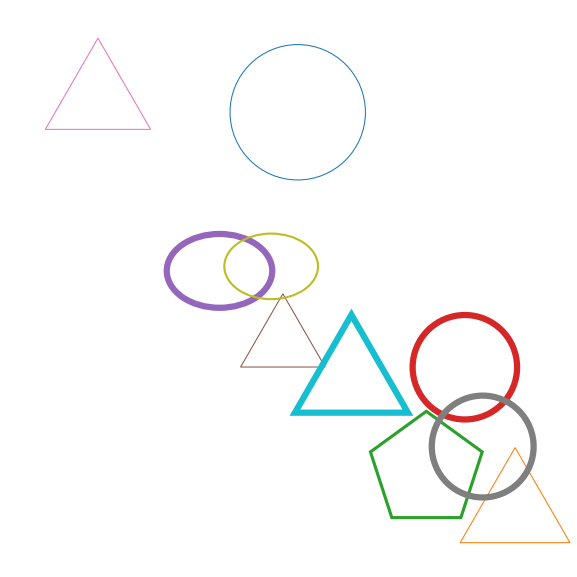[{"shape": "circle", "thickness": 0.5, "radius": 0.59, "center": [0.516, 0.805]}, {"shape": "triangle", "thickness": 0.5, "radius": 0.55, "center": [0.892, 0.114]}, {"shape": "pentagon", "thickness": 1.5, "radius": 0.51, "center": [0.738, 0.185]}, {"shape": "circle", "thickness": 3, "radius": 0.45, "center": [0.805, 0.363]}, {"shape": "oval", "thickness": 3, "radius": 0.46, "center": [0.38, 0.53]}, {"shape": "triangle", "thickness": 0.5, "radius": 0.42, "center": [0.49, 0.406]}, {"shape": "triangle", "thickness": 0.5, "radius": 0.53, "center": [0.17, 0.828]}, {"shape": "circle", "thickness": 3, "radius": 0.44, "center": [0.836, 0.226]}, {"shape": "oval", "thickness": 1, "radius": 0.41, "center": [0.47, 0.538]}, {"shape": "triangle", "thickness": 3, "radius": 0.56, "center": [0.609, 0.341]}]